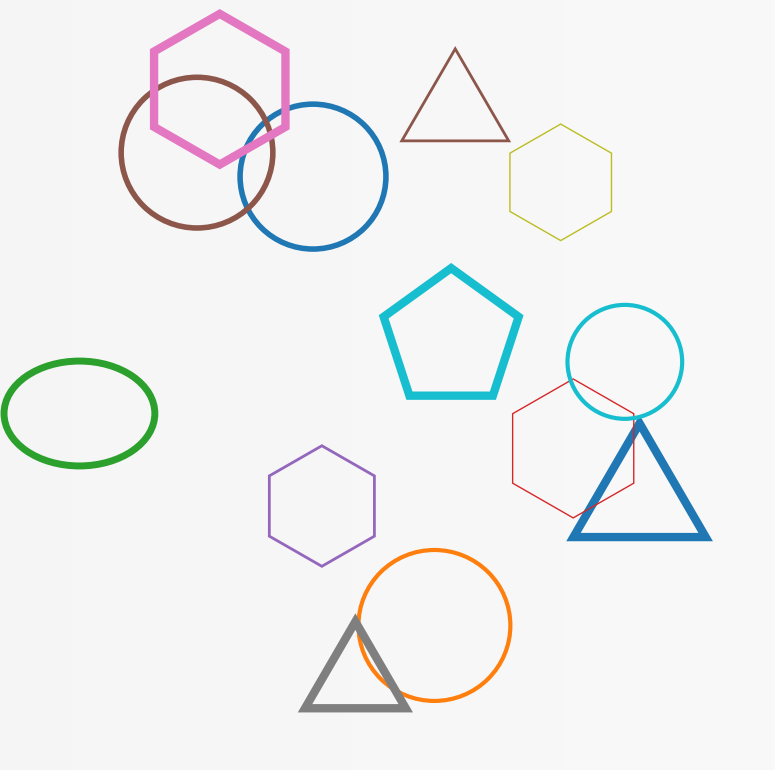[{"shape": "circle", "thickness": 2, "radius": 0.47, "center": [0.404, 0.771]}, {"shape": "triangle", "thickness": 3, "radius": 0.49, "center": [0.825, 0.352]}, {"shape": "circle", "thickness": 1.5, "radius": 0.49, "center": [0.561, 0.188]}, {"shape": "oval", "thickness": 2.5, "radius": 0.49, "center": [0.102, 0.463]}, {"shape": "hexagon", "thickness": 0.5, "radius": 0.45, "center": [0.74, 0.418]}, {"shape": "hexagon", "thickness": 1, "radius": 0.39, "center": [0.415, 0.343]}, {"shape": "triangle", "thickness": 1, "radius": 0.4, "center": [0.587, 0.857]}, {"shape": "circle", "thickness": 2, "radius": 0.49, "center": [0.254, 0.802]}, {"shape": "hexagon", "thickness": 3, "radius": 0.49, "center": [0.284, 0.884]}, {"shape": "triangle", "thickness": 3, "radius": 0.38, "center": [0.459, 0.118]}, {"shape": "hexagon", "thickness": 0.5, "radius": 0.38, "center": [0.723, 0.763]}, {"shape": "circle", "thickness": 1.5, "radius": 0.37, "center": [0.806, 0.53]}, {"shape": "pentagon", "thickness": 3, "radius": 0.46, "center": [0.582, 0.56]}]